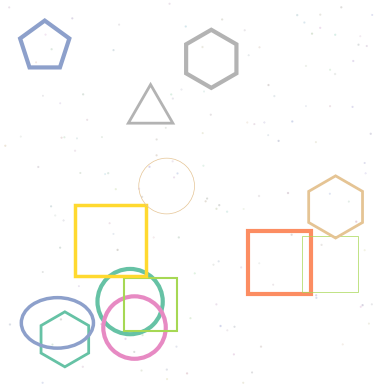[{"shape": "hexagon", "thickness": 2, "radius": 0.36, "center": [0.168, 0.119]}, {"shape": "circle", "thickness": 3, "radius": 0.42, "center": [0.338, 0.217]}, {"shape": "square", "thickness": 3, "radius": 0.41, "center": [0.725, 0.318]}, {"shape": "pentagon", "thickness": 3, "radius": 0.34, "center": [0.116, 0.879]}, {"shape": "oval", "thickness": 2.5, "radius": 0.47, "center": [0.149, 0.161]}, {"shape": "circle", "thickness": 3, "radius": 0.41, "center": [0.349, 0.149]}, {"shape": "square", "thickness": 0.5, "radius": 0.36, "center": [0.858, 0.314]}, {"shape": "square", "thickness": 1.5, "radius": 0.34, "center": [0.392, 0.209]}, {"shape": "square", "thickness": 2.5, "radius": 0.46, "center": [0.288, 0.375]}, {"shape": "circle", "thickness": 0.5, "radius": 0.36, "center": [0.433, 0.517]}, {"shape": "hexagon", "thickness": 2, "radius": 0.4, "center": [0.872, 0.463]}, {"shape": "triangle", "thickness": 2, "radius": 0.33, "center": [0.391, 0.713]}, {"shape": "hexagon", "thickness": 3, "radius": 0.38, "center": [0.549, 0.847]}]